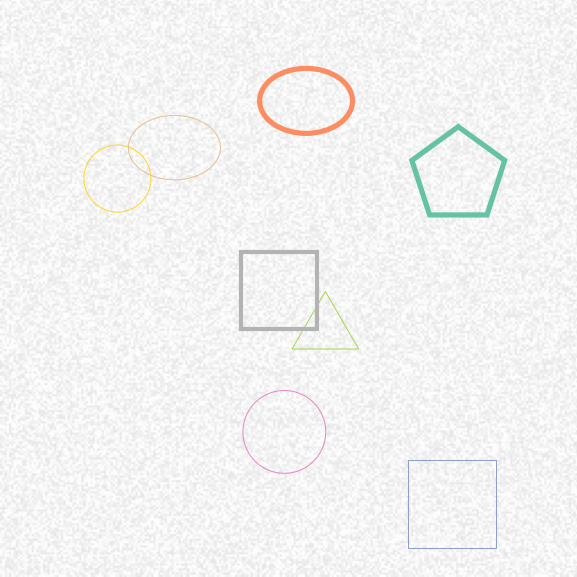[{"shape": "pentagon", "thickness": 2.5, "radius": 0.42, "center": [0.794, 0.695]}, {"shape": "oval", "thickness": 2.5, "radius": 0.4, "center": [0.53, 0.824]}, {"shape": "square", "thickness": 0.5, "radius": 0.38, "center": [0.782, 0.126]}, {"shape": "circle", "thickness": 0.5, "radius": 0.36, "center": [0.492, 0.251]}, {"shape": "triangle", "thickness": 0.5, "radius": 0.33, "center": [0.563, 0.428]}, {"shape": "circle", "thickness": 0.5, "radius": 0.29, "center": [0.203, 0.69]}, {"shape": "oval", "thickness": 0.5, "radius": 0.4, "center": [0.302, 0.744]}, {"shape": "square", "thickness": 2, "radius": 0.33, "center": [0.483, 0.495]}]